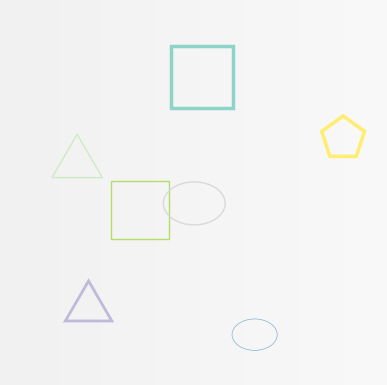[{"shape": "square", "thickness": 2.5, "radius": 0.4, "center": [0.522, 0.801]}, {"shape": "triangle", "thickness": 2, "radius": 0.35, "center": [0.229, 0.201]}, {"shape": "oval", "thickness": 0.5, "radius": 0.29, "center": [0.657, 0.131]}, {"shape": "square", "thickness": 1, "radius": 0.37, "center": [0.362, 0.455]}, {"shape": "oval", "thickness": 1, "radius": 0.4, "center": [0.501, 0.472]}, {"shape": "triangle", "thickness": 1, "radius": 0.38, "center": [0.199, 0.576]}, {"shape": "pentagon", "thickness": 2.5, "radius": 0.29, "center": [0.885, 0.641]}]